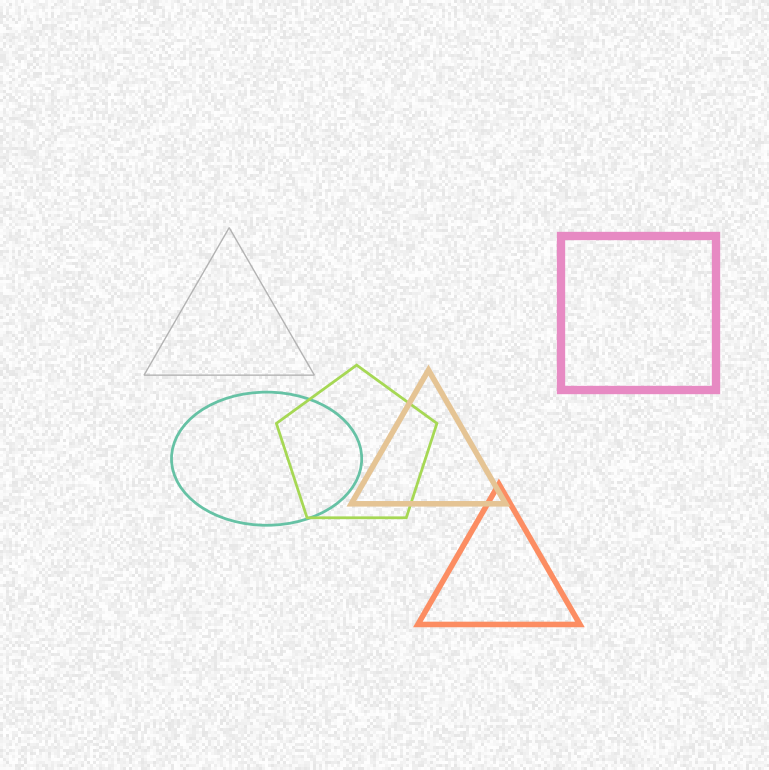[{"shape": "oval", "thickness": 1, "radius": 0.62, "center": [0.346, 0.404]}, {"shape": "triangle", "thickness": 2, "radius": 0.61, "center": [0.648, 0.25]}, {"shape": "square", "thickness": 3, "radius": 0.5, "center": [0.829, 0.593]}, {"shape": "pentagon", "thickness": 1, "radius": 0.55, "center": [0.463, 0.416]}, {"shape": "triangle", "thickness": 2, "radius": 0.58, "center": [0.556, 0.404]}, {"shape": "triangle", "thickness": 0.5, "radius": 0.64, "center": [0.298, 0.577]}]